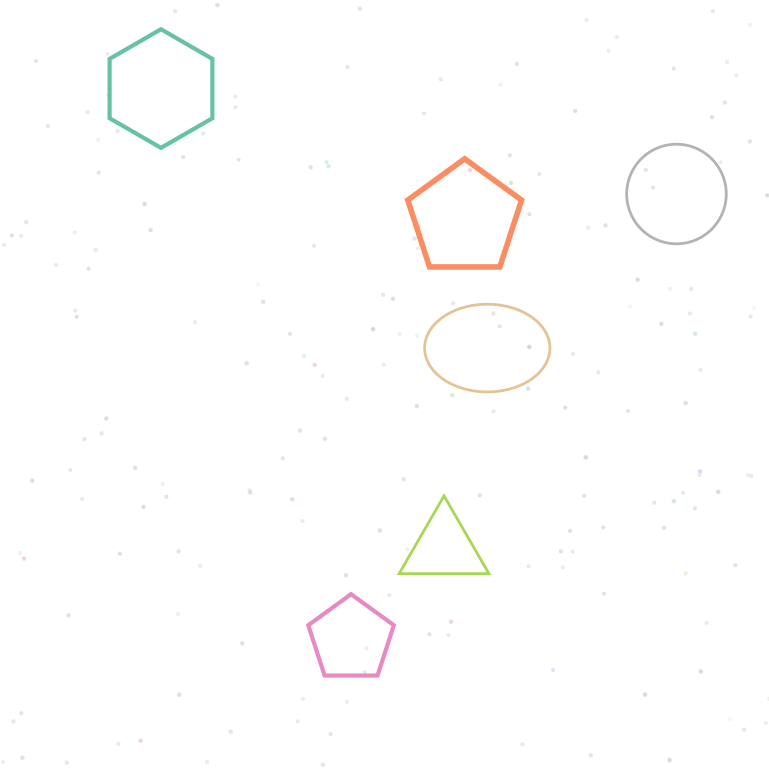[{"shape": "hexagon", "thickness": 1.5, "radius": 0.39, "center": [0.209, 0.885]}, {"shape": "pentagon", "thickness": 2, "radius": 0.39, "center": [0.603, 0.716]}, {"shape": "pentagon", "thickness": 1.5, "radius": 0.29, "center": [0.456, 0.17]}, {"shape": "triangle", "thickness": 1, "radius": 0.34, "center": [0.577, 0.289]}, {"shape": "oval", "thickness": 1, "radius": 0.41, "center": [0.633, 0.548]}, {"shape": "circle", "thickness": 1, "radius": 0.32, "center": [0.879, 0.748]}]